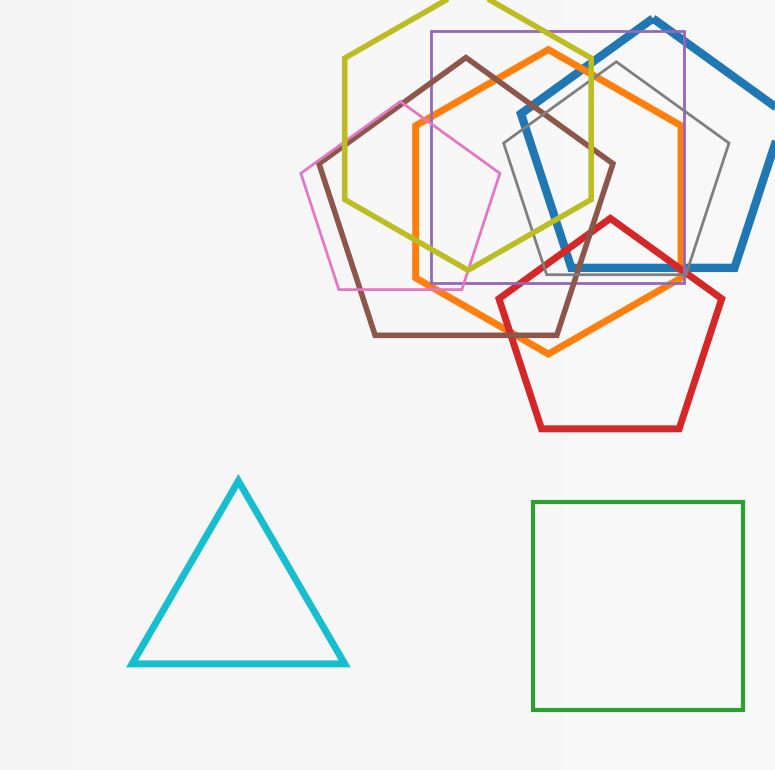[{"shape": "pentagon", "thickness": 3, "radius": 0.9, "center": [0.842, 0.797]}, {"shape": "hexagon", "thickness": 2.5, "radius": 0.99, "center": [0.708, 0.738]}, {"shape": "square", "thickness": 1.5, "radius": 0.68, "center": [0.823, 0.213]}, {"shape": "pentagon", "thickness": 2.5, "radius": 0.76, "center": [0.788, 0.565]}, {"shape": "square", "thickness": 1, "radius": 0.82, "center": [0.719, 0.796]}, {"shape": "pentagon", "thickness": 2, "radius": 1.0, "center": [0.601, 0.726]}, {"shape": "pentagon", "thickness": 1, "radius": 0.68, "center": [0.517, 0.733]}, {"shape": "pentagon", "thickness": 1, "radius": 0.76, "center": [0.795, 0.767]}, {"shape": "hexagon", "thickness": 2, "radius": 0.92, "center": [0.604, 0.833]}, {"shape": "triangle", "thickness": 2.5, "radius": 0.79, "center": [0.308, 0.217]}]